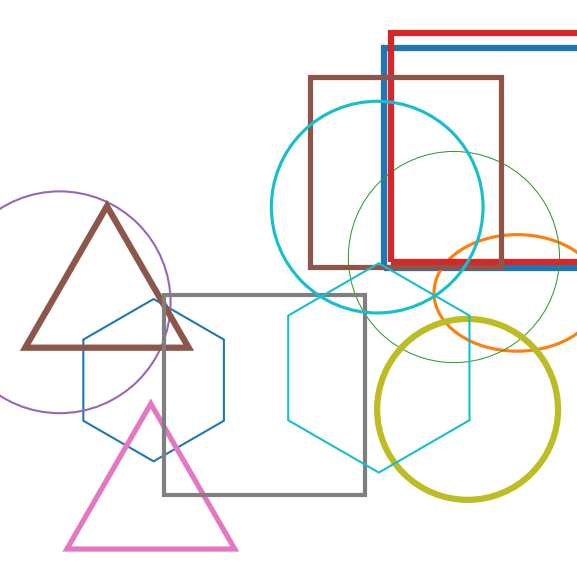[{"shape": "square", "thickness": 3, "radius": 0.95, "center": [0.854, 0.726]}, {"shape": "hexagon", "thickness": 1, "radius": 0.7, "center": [0.266, 0.341]}, {"shape": "oval", "thickness": 1.5, "radius": 0.72, "center": [0.896, 0.492]}, {"shape": "circle", "thickness": 0.5, "radius": 0.91, "center": [0.786, 0.554]}, {"shape": "square", "thickness": 3, "radius": 0.99, "center": [0.876, 0.744]}, {"shape": "circle", "thickness": 1, "radius": 0.96, "center": [0.103, 0.476]}, {"shape": "triangle", "thickness": 3, "radius": 0.82, "center": [0.185, 0.479]}, {"shape": "square", "thickness": 2.5, "radius": 0.82, "center": [0.702, 0.701]}, {"shape": "triangle", "thickness": 2.5, "radius": 0.84, "center": [0.261, 0.132]}, {"shape": "square", "thickness": 2, "radius": 0.87, "center": [0.458, 0.316]}, {"shape": "circle", "thickness": 3, "radius": 0.78, "center": [0.81, 0.29]}, {"shape": "hexagon", "thickness": 1, "radius": 0.91, "center": [0.656, 0.362]}, {"shape": "circle", "thickness": 1.5, "radius": 0.92, "center": [0.653, 0.64]}]